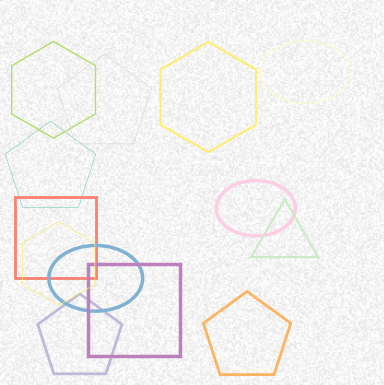[{"shape": "pentagon", "thickness": 0.5, "radius": 0.62, "center": [0.131, 0.561]}, {"shape": "oval", "thickness": 0.5, "radius": 0.58, "center": [0.793, 0.813]}, {"shape": "pentagon", "thickness": 2, "radius": 0.57, "center": [0.207, 0.122]}, {"shape": "square", "thickness": 2, "radius": 0.53, "center": [0.143, 0.383]}, {"shape": "oval", "thickness": 2.5, "radius": 0.61, "center": [0.249, 0.277]}, {"shape": "pentagon", "thickness": 2, "radius": 0.6, "center": [0.642, 0.124]}, {"shape": "hexagon", "thickness": 1, "radius": 0.63, "center": [0.139, 0.767]}, {"shape": "oval", "thickness": 2.5, "radius": 0.51, "center": [0.664, 0.459]}, {"shape": "pentagon", "thickness": 0.5, "radius": 0.64, "center": [0.271, 0.73]}, {"shape": "square", "thickness": 2.5, "radius": 0.6, "center": [0.348, 0.194]}, {"shape": "triangle", "thickness": 1.5, "radius": 0.5, "center": [0.74, 0.383]}, {"shape": "hexagon", "thickness": 0.5, "radius": 0.54, "center": [0.153, 0.315]}, {"shape": "hexagon", "thickness": 1.5, "radius": 0.72, "center": [0.541, 0.748]}]